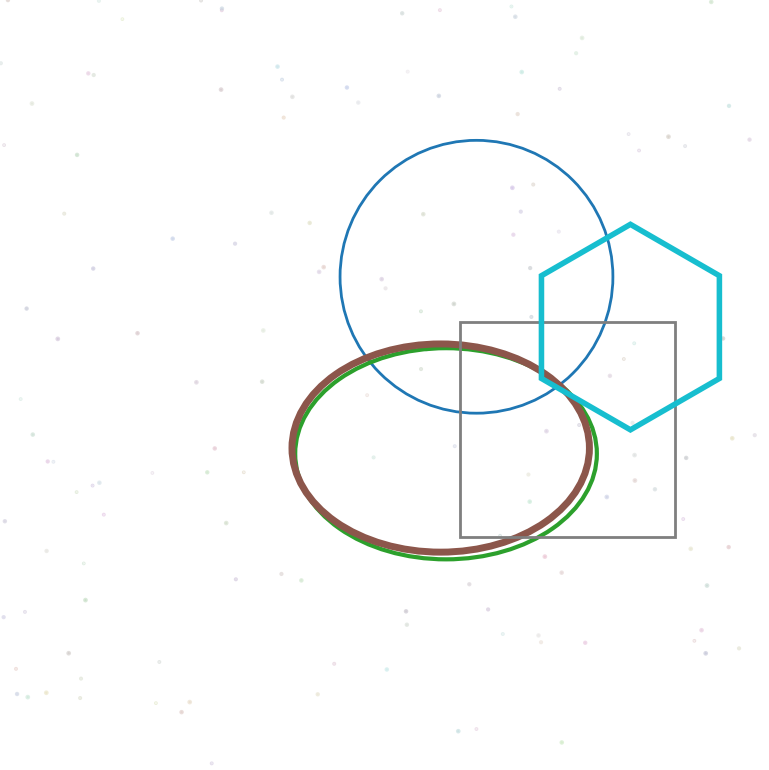[{"shape": "circle", "thickness": 1, "radius": 0.89, "center": [0.619, 0.641]}, {"shape": "oval", "thickness": 1.5, "radius": 0.98, "center": [0.579, 0.411]}, {"shape": "oval", "thickness": 2.5, "radius": 0.97, "center": [0.572, 0.418]}, {"shape": "square", "thickness": 1, "radius": 0.7, "center": [0.737, 0.442]}, {"shape": "hexagon", "thickness": 2, "radius": 0.67, "center": [0.819, 0.575]}]